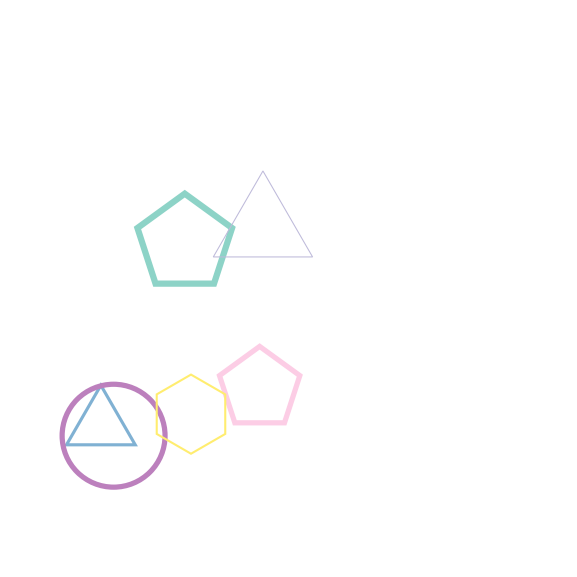[{"shape": "pentagon", "thickness": 3, "radius": 0.43, "center": [0.32, 0.578]}, {"shape": "triangle", "thickness": 0.5, "radius": 0.5, "center": [0.455, 0.604]}, {"shape": "triangle", "thickness": 1.5, "radius": 0.34, "center": [0.175, 0.263]}, {"shape": "pentagon", "thickness": 2.5, "radius": 0.37, "center": [0.45, 0.326]}, {"shape": "circle", "thickness": 2.5, "radius": 0.45, "center": [0.197, 0.245]}, {"shape": "hexagon", "thickness": 1, "radius": 0.34, "center": [0.331, 0.282]}]